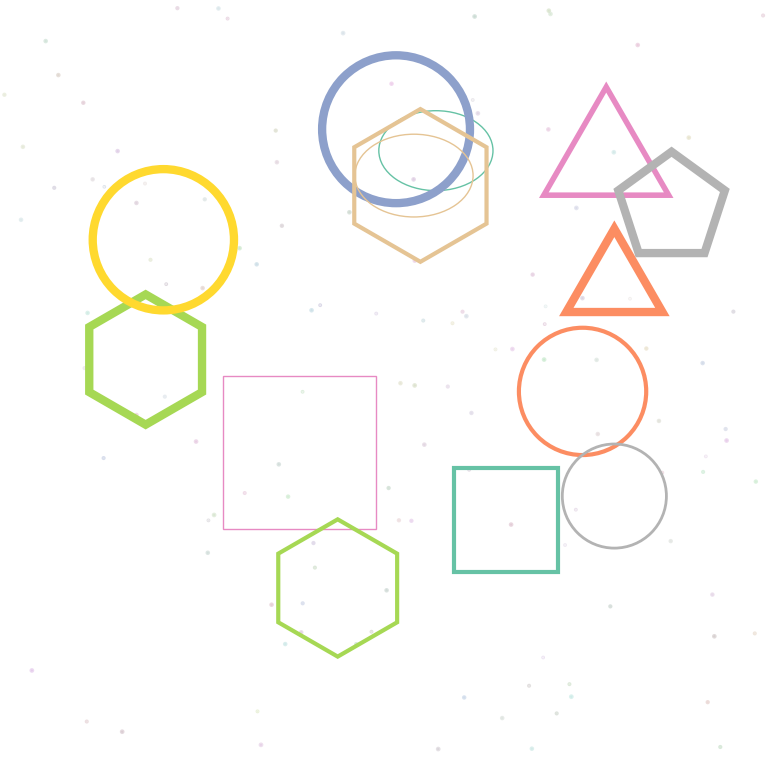[{"shape": "oval", "thickness": 0.5, "radius": 0.37, "center": [0.566, 0.804]}, {"shape": "square", "thickness": 1.5, "radius": 0.34, "center": [0.657, 0.325]}, {"shape": "triangle", "thickness": 3, "radius": 0.36, "center": [0.798, 0.631]}, {"shape": "circle", "thickness": 1.5, "radius": 0.41, "center": [0.757, 0.492]}, {"shape": "circle", "thickness": 3, "radius": 0.48, "center": [0.514, 0.832]}, {"shape": "triangle", "thickness": 2, "radius": 0.47, "center": [0.787, 0.793]}, {"shape": "square", "thickness": 0.5, "radius": 0.5, "center": [0.389, 0.412]}, {"shape": "hexagon", "thickness": 3, "radius": 0.42, "center": [0.189, 0.533]}, {"shape": "hexagon", "thickness": 1.5, "radius": 0.45, "center": [0.439, 0.236]}, {"shape": "circle", "thickness": 3, "radius": 0.46, "center": [0.212, 0.689]}, {"shape": "hexagon", "thickness": 1.5, "radius": 0.5, "center": [0.546, 0.759]}, {"shape": "oval", "thickness": 0.5, "radius": 0.38, "center": [0.538, 0.772]}, {"shape": "circle", "thickness": 1, "radius": 0.34, "center": [0.798, 0.356]}, {"shape": "pentagon", "thickness": 3, "radius": 0.36, "center": [0.872, 0.73]}]